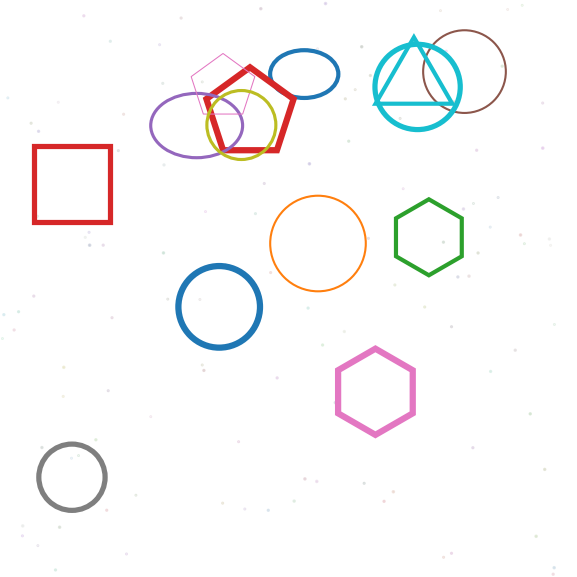[{"shape": "circle", "thickness": 3, "radius": 0.35, "center": [0.38, 0.468]}, {"shape": "oval", "thickness": 2, "radius": 0.3, "center": [0.527, 0.871]}, {"shape": "circle", "thickness": 1, "radius": 0.41, "center": [0.551, 0.577]}, {"shape": "hexagon", "thickness": 2, "radius": 0.33, "center": [0.743, 0.588]}, {"shape": "square", "thickness": 2.5, "radius": 0.33, "center": [0.124, 0.68]}, {"shape": "pentagon", "thickness": 3, "radius": 0.4, "center": [0.433, 0.803]}, {"shape": "oval", "thickness": 1.5, "radius": 0.4, "center": [0.341, 0.782]}, {"shape": "circle", "thickness": 1, "radius": 0.36, "center": [0.804, 0.875]}, {"shape": "pentagon", "thickness": 0.5, "radius": 0.29, "center": [0.386, 0.849]}, {"shape": "hexagon", "thickness": 3, "radius": 0.37, "center": [0.65, 0.321]}, {"shape": "circle", "thickness": 2.5, "radius": 0.29, "center": [0.125, 0.173]}, {"shape": "circle", "thickness": 1.5, "radius": 0.3, "center": [0.418, 0.783]}, {"shape": "triangle", "thickness": 2, "radius": 0.38, "center": [0.717, 0.858]}, {"shape": "circle", "thickness": 2.5, "radius": 0.37, "center": [0.723, 0.849]}]